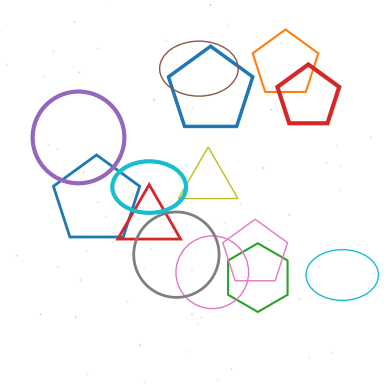[{"shape": "pentagon", "thickness": 2, "radius": 0.59, "center": [0.251, 0.48]}, {"shape": "pentagon", "thickness": 2.5, "radius": 0.58, "center": [0.547, 0.765]}, {"shape": "pentagon", "thickness": 1.5, "radius": 0.45, "center": [0.742, 0.834]}, {"shape": "hexagon", "thickness": 1.5, "radius": 0.45, "center": [0.67, 0.279]}, {"shape": "triangle", "thickness": 2, "radius": 0.47, "center": [0.387, 0.426]}, {"shape": "pentagon", "thickness": 3, "radius": 0.42, "center": [0.801, 0.748]}, {"shape": "circle", "thickness": 3, "radius": 0.6, "center": [0.204, 0.643]}, {"shape": "oval", "thickness": 1, "radius": 0.51, "center": [0.517, 0.822]}, {"shape": "pentagon", "thickness": 1, "radius": 0.44, "center": [0.663, 0.342]}, {"shape": "circle", "thickness": 1, "radius": 0.47, "center": [0.551, 0.293]}, {"shape": "circle", "thickness": 2, "radius": 0.55, "center": [0.458, 0.338]}, {"shape": "triangle", "thickness": 1, "radius": 0.45, "center": [0.541, 0.529]}, {"shape": "oval", "thickness": 3, "radius": 0.48, "center": [0.387, 0.514]}, {"shape": "oval", "thickness": 1, "radius": 0.47, "center": [0.889, 0.286]}]